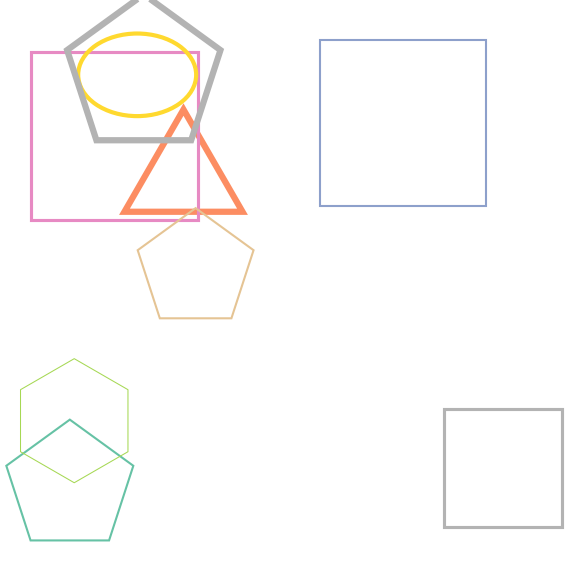[{"shape": "pentagon", "thickness": 1, "radius": 0.58, "center": [0.121, 0.157]}, {"shape": "triangle", "thickness": 3, "radius": 0.59, "center": [0.318, 0.691]}, {"shape": "square", "thickness": 1, "radius": 0.72, "center": [0.698, 0.787]}, {"shape": "square", "thickness": 1.5, "radius": 0.72, "center": [0.198, 0.764]}, {"shape": "hexagon", "thickness": 0.5, "radius": 0.54, "center": [0.129, 0.271]}, {"shape": "oval", "thickness": 2, "radius": 0.51, "center": [0.238, 0.87]}, {"shape": "pentagon", "thickness": 1, "radius": 0.53, "center": [0.339, 0.533]}, {"shape": "square", "thickness": 1.5, "radius": 0.51, "center": [0.871, 0.189]}, {"shape": "pentagon", "thickness": 3, "radius": 0.7, "center": [0.249, 0.869]}]